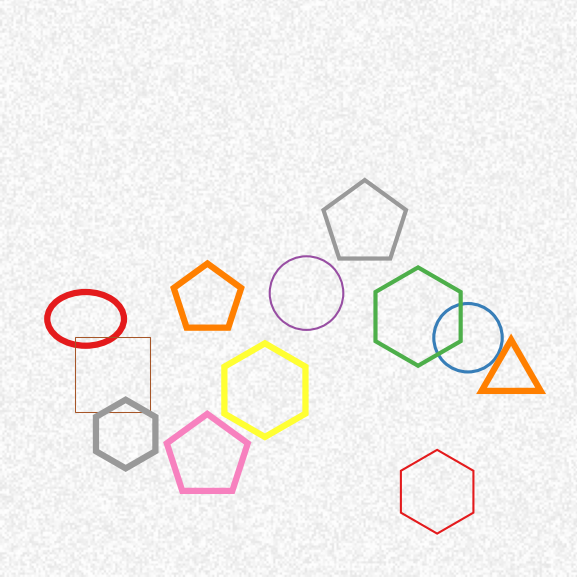[{"shape": "hexagon", "thickness": 1, "radius": 0.36, "center": [0.757, 0.148]}, {"shape": "oval", "thickness": 3, "radius": 0.33, "center": [0.148, 0.447]}, {"shape": "circle", "thickness": 1.5, "radius": 0.3, "center": [0.81, 0.414]}, {"shape": "hexagon", "thickness": 2, "radius": 0.43, "center": [0.724, 0.451]}, {"shape": "circle", "thickness": 1, "radius": 0.32, "center": [0.531, 0.492]}, {"shape": "pentagon", "thickness": 3, "radius": 0.31, "center": [0.359, 0.481]}, {"shape": "triangle", "thickness": 3, "radius": 0.3, "center": [0.885, 0.352]}, {"shape": "hexagon", "thickness": 3, "radius": 0.41, "center": [0.459, 0.324]}, {"shape": "square", "thickness": 0.5, "radius": 0.32, "center": [0.195, 0.35]}, {"shape": "pentagon", "thickness": 3, "radius": 0.37, "center": [0.359, 0.209]}, {"shape": "pentagon", "thickness": 2, "radius": 0.38, "center": [0.632, 0.612]}, {"shape": "hexagon", "thickness": 3, "radius": 0.3, "center": [0.218, 0.248]}]